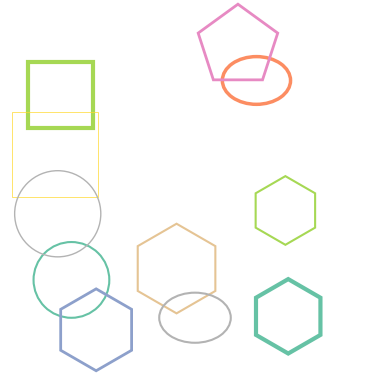[{"shape": "circle", "thickness": 1.5, "radius": 0.49, "center": [0.186, 0.273]}, {"shape": "hexagon", "thickness": 3, "radius": 0.48, "center": [0.749, 0.178]}, {"shape": "oval", "thickness": 2.5, "radius": 0.44, "center": [0.666, 0.791]}, {"shape": "hexagon", "thickness": 2, "radius": 0.53, "center": [0.25, 0.143]}, {"shape": "pentagon", "thickness": 2, "radius": 0.54, "center": [0.618, 0.88]}, {"shape": "hexagon", "thickness": 1.5, "radius": 0.45, "center": [0.741, 0.453]}, {"shape": "square", "thickness": 3, "radius": 0.43, "center": [0.157, 0.753]}, {"shape": "square", "thickness": 0.5, "radius": 0.56, "center": [0.142, 0.599]}, {"shape": "hexagon", "thickness": 1.5, "radius": 0.58, "center": [0.459, 0.302]}, {"shape": "oval", "thickness": 1.5, "radius": 0.46, "center": [0.507, 0.175]}, {"shape": "circle", "thickness": 1, "radius": 0.56, "center": [0.15, 0.445]}]